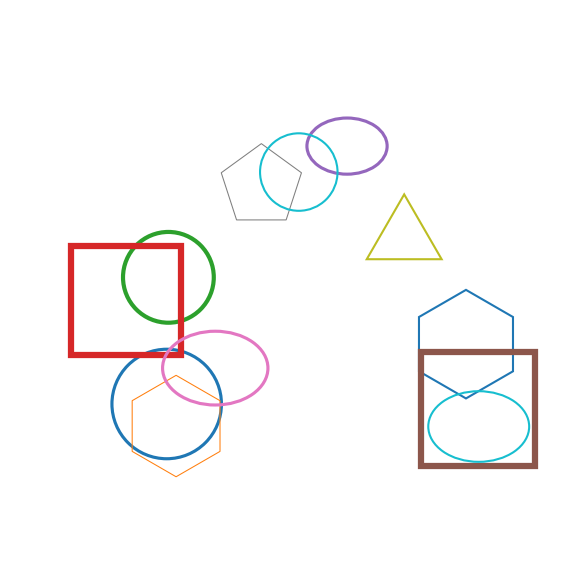[{"shape": "hexagon", "thickness": 1, "radius": 0.47, "center": [0.807, 0.403]}, {"shape": "circle", "thickness": 1.5, "radius": 0.47, "center": [0.289, 0.3]}, {"shape": "hexagon", "thickness": 0.5, "radius": 0.44, "center": [0.305, 0.261]}, {"shape": "circle", "thickness": 2, "radius": 0.39, "center": [0.292, 0.519]}, {"shape": "square", "thickness": 3, "radius": 0.48, "center": [0.218, 0.479]}, {"shape": "oval", "thickness": 1.5, "radius": 0.35, "center": [0.601, 0.746]}, {"shape": "square", "thickness": 3, "radius": 0.5, "center": [0.828, 0.291]}, {"shape": "oval", "thickness": 1.5, "radius": 0.46, "center": [0.373, 0.362]}, {"shape": "pentagon", "thickness": 0.5, "radius": 0.37, "center": [0.453, 0.677]}, {"shape": "triangle", "thickness": 1, "radius": 0.37, "center": [0.7, 0.588]}, {"shape": "oval", "thickness": 1, "radius": 0.44, "center": [0.829, 0.261]}, {"shape": "circle", "thickness": 1, "radius": 0.34, "center": [0.517, 0.701]}]